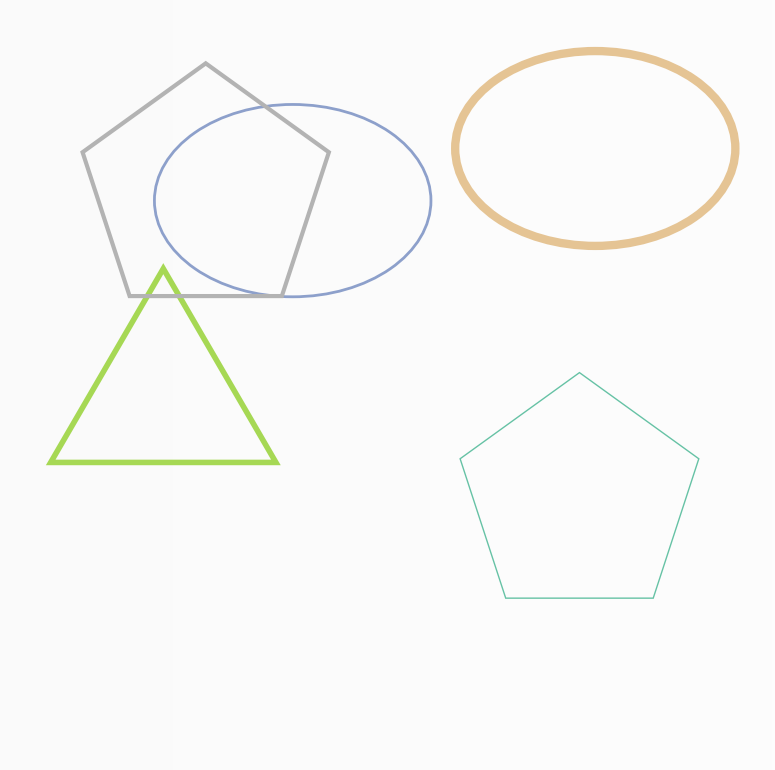[{"shape": "pentagon", "thickness": 0.5, "radius": 0.81, "center": [0.748, 0.354]}, {"shape": "oval", "thickness": 1, "radius": 0.89, "center": [0.378, 0.739]}, {"shape": "triangle", "thickness": 2, "radius": 0.84, "center": [0.211, 0.483]}, {"shape": "oval", "thickness": 3, "radius": 0.9, "center": [0.768, 0.807]}, {"shape": "pentagon", "thickness": 1.5, "radius": 0.84, "center": [0.265, 0.751]}]